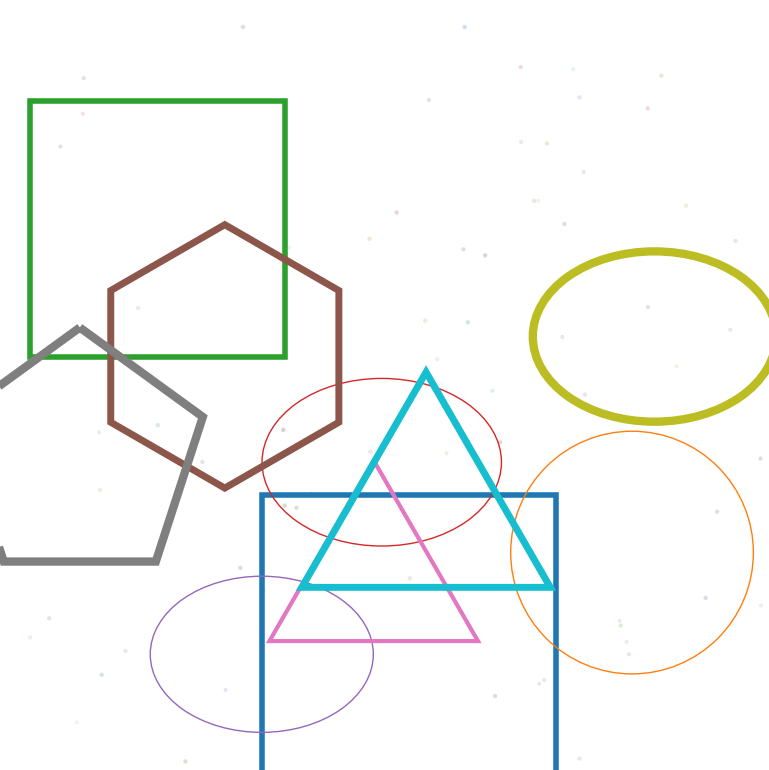[{"shape": "square", "thickness": 2, "radius": 0.95, "center": [0.531, 0.167]}, {"shape": "circle", "thickness": 0.5, "radius": 0.79, "center": [0.821, 0.282]}, {"shape": "square", "thickness": 2, "radius": 0.83, "center": [0.204, 0.703]}, {"shape": "oval", "thickness": 0.5, "radius": 0.78, "center": [0.496, 0.4]}, {"shape": "oval", "thickness": 0.5, "radius": 0.72, "center": [0.34, 0.15]}, {"shape": "hexagon", "thickness": 2.5, "radius": 0.86, "center": [0.292, 0.537]}, {"shape": "triangle", "thickness": 1.5, "radius": 0.78, "center": [0.485, 0.246]}, {"shape": "pentagon", "thickness": 3, "radius": 0.84, "center": [0.104, 0.407]}, {"shape": "oval", "thickness": 3, "radius": 0.79, "center": [0.85, 0.563]}, {"shape": "triangle", "thickness": 2.5, "radius": 0.93, "center": [0.553, 0.33]}]